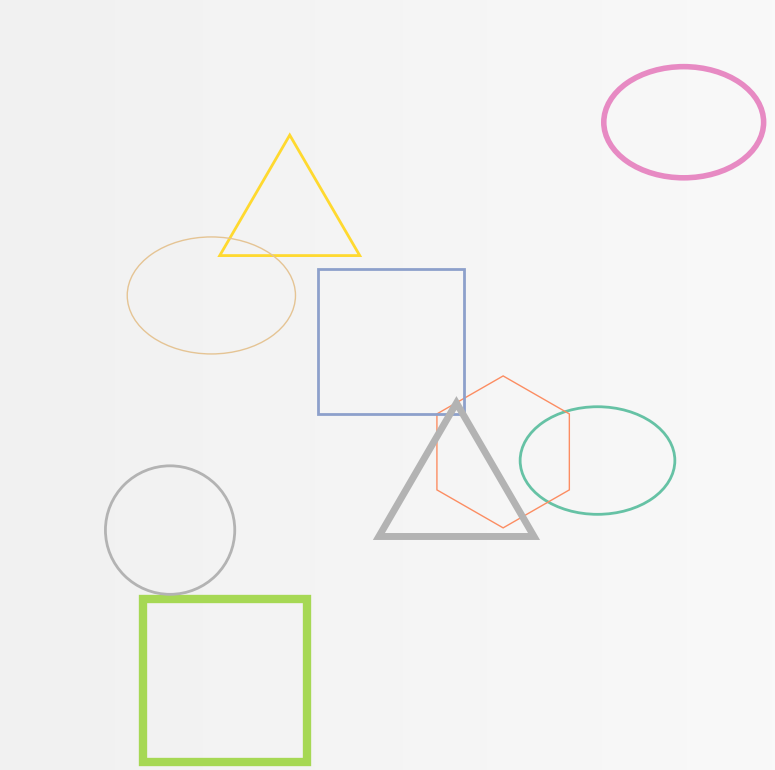[{"shape": "oval", "thickness": 1, "radius": 0.5, "center": [0.771, 0.402]}, {"shape": "hexagon", "thickness": 0.5, "radius": 0.49, "center": [0.649, 0.413]}, {"shape": "square", "thickness": 1, "radius": 0.47, "center": [0.505, 0.556]}, {"shape": "oval", "thickness": 2, "radius": 0.52, "center": [0.882, 0.841]}, {"shape": "square", "thickness": 3, "radius": 0.53, "center": [0.29, 0.116]}, {"shape": "triangle", "thickness": 1, "radius": 0.52, "center": [0.374, 0.72]}, {"shape": "oval", "thickness": 0.5, "radius": 0.54, "center": [0.273, 0.616]}, {"shape": "triangle", "thickness": 2.5, "radius": 0.58, "center": [0.589, 0.361]}, {"shape": "circle", "thickness": 1, "radius": 0.42, "center": [0.219, 0.312]}]